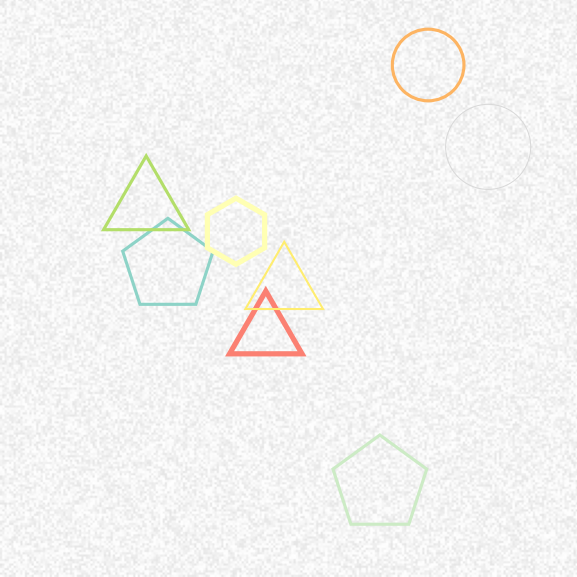[{"shape": "pentagon", "thickness": 1.5, "radius": 0.41, "center": [0.291, 0.539]}, {"shape": "hexagon", "thickness": 2.5, "radius": 0.29, "center": [0.409, 0.599]}, {"shape": "triangle", "thickness": 2.5, "radius": 0.36, "center": [0.46, 0.423]}, {"shape": "circle", "thickness": 1.5, "radius": 0.31, "center": [0.741, 0.887]}, {"shape": "triangle", "thickness": 1.5, "radius": 0.43, "center": [0.253, 0.644]}, {"shape": "circle", "thickness": 0.5, "radius": 0.37, "center": [0.845, 0.745]}, {"shape": "pentagon", "thickness": 1.5, "radius": 0.43, "center": [0.658, 0.16]}, {"shape": "triangle", "thickness": 1, "radius": 0.39, "center": [0.492, 0.503]}]